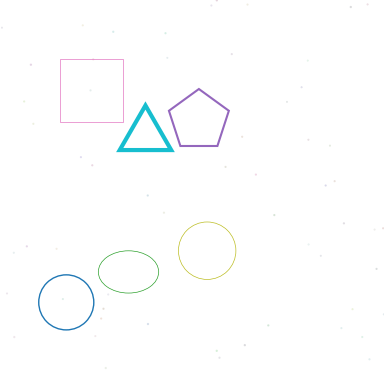[{"shape": "circle", "thickness": 1, "radius": 0.36, "center": [0.172, 0.215]}, {"shape": "oval", "thickness": 0.5, "radius": 0.39, "center": [0.334, 0.294]}, {"shape": "pentagon", "thickness": 1.5, "radius": 0.41, "center": [0.517, 0.687]}, {"shape": "square", "thickness": 0.5, "radius": 0.41, "center": [0.238, 0.765]}, {"shape": "circle", "thickness": 0.5, "radius": 0.37, "center": [0.538, 0.349]}, {"shape": "triangle", "thickness": 3, "radius": 0.39, "center": [0.378, 0.649]}]